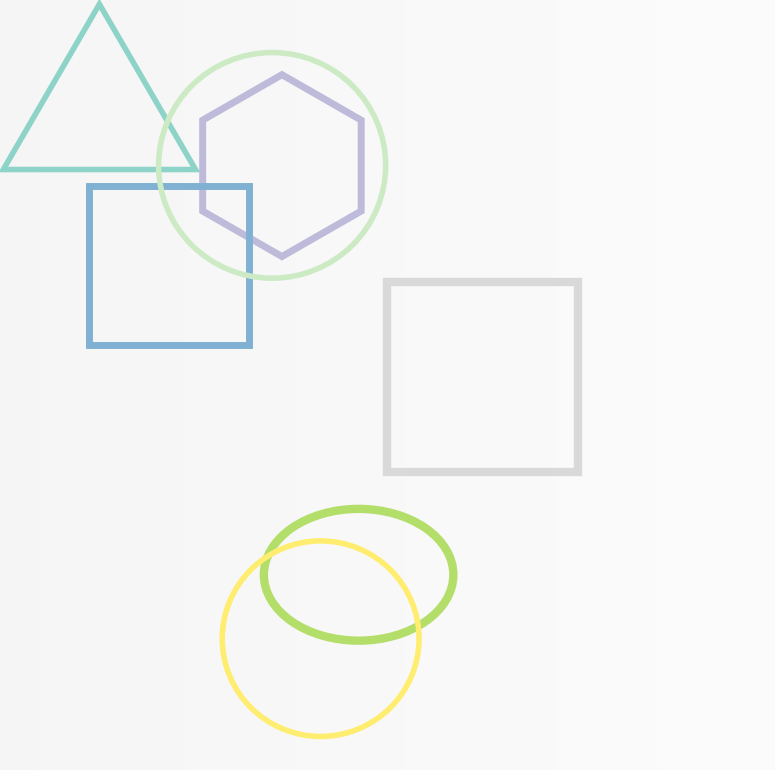[{"shape": "triangle", "thickness": 2, "radius": 0.72, "center": [0.128, 0.851]}, {"shape": "hexagon", "thickness": 2.5, "radius": 0.59, "center": [0.364, 0.785]}, {"shape": "square", "thickness": 2.5, "radius": 0.52, "center": [0.218, 0.655]}, {"shape": "oval", "thickness": 3, "radius": 0.61, "center": [0.463, 0.254]}, {"shape": "square", "thickness": 3, "radius": 0.61, "center": [0.622, 0.51]}, {"shape": "circle", "thickness": 2, "radius": 0.73, "center": [0.351, 0.785]}, {"shape": "circle", "thickness": 2, "radius": 0.63, "center": [0.414, 0.171]}]